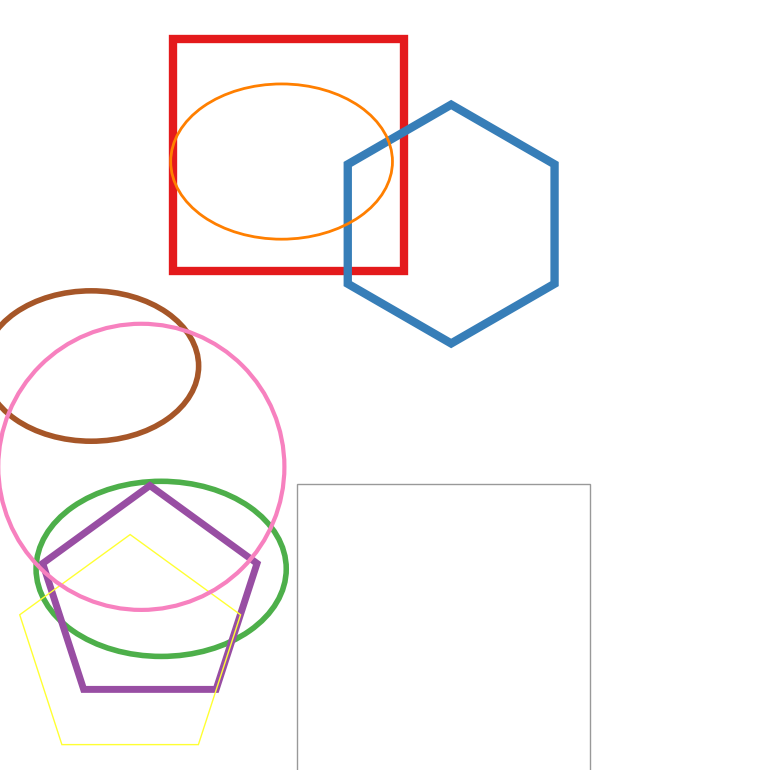[{"shape": "square", "thickness": 3, "radius": 0.75, "center": [0.375, 0.799]}, {"shape": "hexagon", "thickness": 3, "radius": 0.78, "center": [0.586, 0.709]}, {"shape": "oval", "thickness": 2, "radius": 0.81, "center": [0.209, 0.261]}, {"shape": "pentagon", "thickness": 2.5, "radius": 0.73, "center": [0.195, 0.223]}, {"shape": "oval", "thickness": 1, "radius": 0.72, "center": [0.366, 0.79]}, {"shape": "pentagon", "thickness": 0.5, "radius": 0.75, "center": [0.169, 0.155]}, {"shape": "oval", "thickness": 2, "radius": 0.7, "center": [0.118, 0.525]}, {"shape": "circle", "thickness": 1.5, "radius": 0.93, "center": [0.184, 0.394]}, {"shape": "square", "thickness": 0.5, "radius": 0.95, "center": [0.576, 0.18]}]